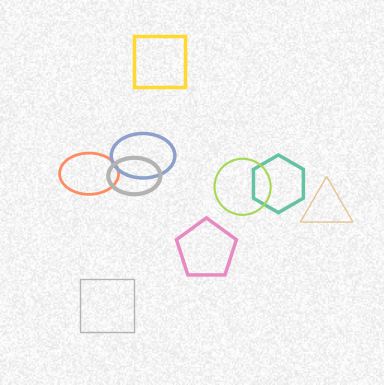[{"shape": "hexagon", "thickness": 2.5, "radius": 0.37, "center": [0.723, 0.523]}, {"shape": "oval", "thickness": 2, "radius": 0.38, "center": [0.231, 0.549]}, {"shape": "oval", "thickness": 2.5, "radius": 0.41, "center": [0.372, 0.596]}, {"shape": "pentagon", "thickness": 2.5, "radius": 0.41, "center": [0.536, 0.352]}, {"shape": "circle", "thickness": 1.5, "radius": 0.36, "center": [0.63, 0.515]}, {"shape": "square", "thickness": 2.5, "radius": 0.33, "center": [0.415, 0.841]}, {"shape": "triangle", "thickness": 1, "radius": 0.39, "center": [0.848, 0.463]}, {"shape": "oval", "thickness": 3, "radius": 0.34, "center": [0.349, 0.543]}, {"shape": "square", "thickness": 1, "radius": 0.35, "center": [0.278, 0.206]}]